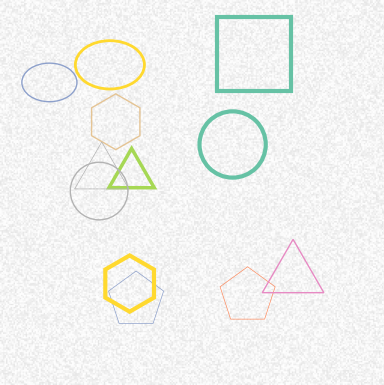[{"shape": "circle", "thickness": 3, "radius": 0.43, "center": [0.604, 0.625]}, {"shape": "square", "thickness": 3, "radius": 0.48, "center": [0.66, 0.86]}, {"shape": "pentagon", "thickness": 0.5, "radius": 0.38, "center": [0.643, 0.232]}, {"shape": "oval", "thickness": 1, "radius": 0.36, "center": [0.128, 0.786]}, {"shape": "pentagon", "thickness": 0.5, "radius": 0.38, "center": [0.353, 0.221]}, {"shape": "triangle", "thickness": 1, "radius": 0.46, "center": [0.761, 0.286]}, {"shape": "triangle", "thickness": 2.5, "radius": 0.34, "center": [0.342, 0.546]}, {"shape": "hexagon", "thickness": 3, "radius": 0.36, "center": [0.337, 0.263]}, {"shape": "oval", "thickness": 2, "radius": 0.45, "center": [0.285, 0.832]}, {"shape": "hexagon", "thickness": 1, "radius": 0.36, "center": [0.301, 0.684]}, {"shape": "circle", "thickness": 1, "radius": 0.37, "center": [0.257, 0.504]}, {"shape": "triangle", "thickness": 0.5, "radius": 0.41, "center": [0.264, 0.55]}]